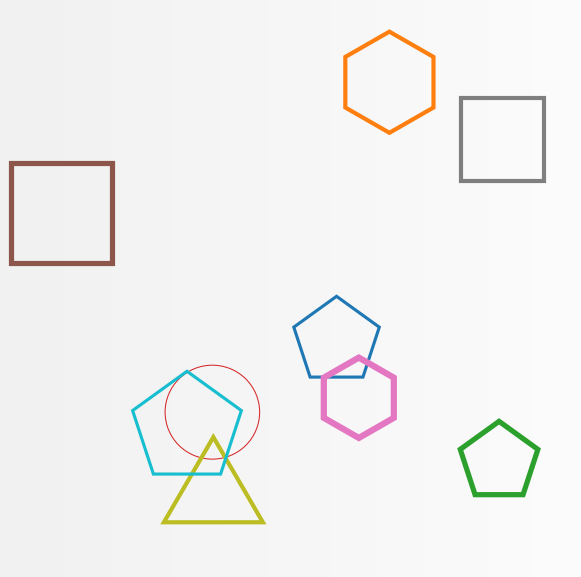[{"shape": "pentagon", "thickness": 1.5, "radius": 0.39, "center": [0.579, 0.409]}, {"shape": "hexagon", "thickness": 2, "radius": 0.44, "center": [0.67, 0.857]}, {"shape": "pentagon", "thickness": 2.5, "radius": 0.35, "center": [0.859, 0.199]}, {"shape": "circle", "thickness": 0.5, "radius": 0.41, "center": [0.365, 0.285]}, {"shape": "square", "thickness": 2.5, "radius": 0.43, "center": [0.106, 0.631]}, {"shape": "hexagon", "thickness": 3, "radius": 0.35, "center": [0.617, 0.31]}, {"shape": "square", "thickness": 2, "radius": 0.36, "center": [0.865, 0.758]}, {"shape": "triangle", "thickness": 2, "radius": 0.49, "center": [0.367, 0.144]}, {"shape": "pentagon", "thickness": 1.5, "radius": 0.49, "center": [0.322, 0.258]}]